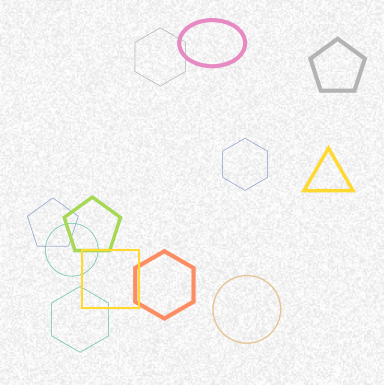[{"shape": "circle", "thickness": 0.5, "radius": 0.34, "center": [0.186, 0.351]}, {"shape": "hexagon", "thickness": 0.5, "radius": 0.43, "center": [0.208, 0.17]}, {"shape": "hexagon", "thickness": 3, "radius": 0.44, "center": [0.427, 0.26]}, {"shape": "hexagon", "thickness": 0.5, "radius": 0.34, "center": [0.637, 0.573]}, {"shape": "pentagon", "thickness": 0.5, "radius": 0.35, "center": [0.137, 0.417]}, {"shape": "oval", "thickness": 3, "radius": 0.43, "center": [0.551, 0.888]}, {"shape": "pentagon", "thickness": 2.5, "radius": 0.38, "center": [0.24, 0.411]}, {"shape": "triangle", "thickness": 2.5, "radius": 0.37, "center": [0.853, 0.542]}, {"shape": "square", "thickness": 1.5, "radius": 0.37, "center": [0.287, 0.275]}, {"shape": "circle", "thickness": 1, "radius": 0.44, "center": [0.641, 0.196]}, {"shape": "hexagon", "thickness": 0.5, "radius": 0.38, "center": [0.416, 0.852]}, {"shape": "pentagon", "thickness": 3, "radius": 0.37, "center": [0.877, 0.825]}]